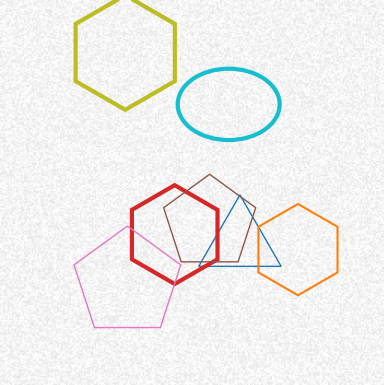[{"shape": "triangle", "thickness": 1, "radius": 0.62, "center": [0.623, 0.37]}, {"shape": "hexagon", "thickness": 1.5, "radius": 0.59, "center": [0.774, 0.352]}, {"shape": "hexagon", "thickness": 3, "radius": 0.64, "center": [0.454, 0.391]}, {"shape": "pentagon", "thickness": 1, "radius": 0.63, "center": [0.545, 0.422]}, {"shape": "pentagon", "thickness": 1, "radius": 0.73, "center": [0.331, 0.267]}, {"shape": "hexagon", "thickness": 3, "radius": 0.74, "center": [0.325, 0.864]}, {"shape": "oval", "thickness": 3, "radius": 0.66, "center": [0.594, 0.729]}]